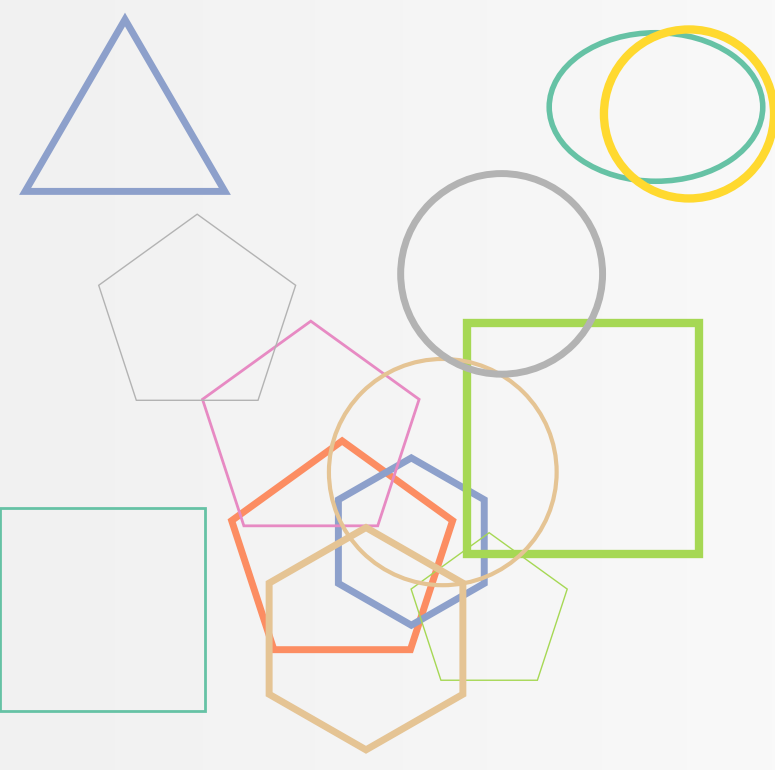[{"shape": "square", "thickness": 1, "radius": 0.66, "center": [0.132, 0.208]}, {"shape": "oval", "thickness": 2, "radius": 0.69, "center": [0.846, 0.861]}, {"shape": "pentagon", "thickness": 2.5, "radius": 0.75, "center": [0.441, 0.278]}, {"shape": "triangle", "thickness": 2.5, "radius": 0.74, "center": [0.161, 0.826]}, {"shape": "hexagon", "thickness": 2.5, "radius": 0.54, "center": [0.531, 0.297]}, {"shape": "pentagon", "thickness": 1, "radius": 0.73, "center": [0.401, 0.436]}, {"shape": "pentagon", "thickness": 0.5, "radius": 0.53, "center": [0.631, 0.202]}, {"shape": "square", "thickness": 3, "radius": 0.75, "center": [0.752, 0.43]}, {"shape": "circle", "thickness": 3, "radius": 0.55, "center": [0.889, 0.852]}, {"shape": "hexagon", "thickness": 2.5, "radius": 0.72, "center": [0.472, 0.171]}, {"shape": "circle", "thickness": 1.5, "radius": 0.73, "center": [0.571, 0.387]}, {"shape": "circle", "thickness": 2.5, "radius": 0.65, "center": [0.647, 0.644]}, {"shape": "pentagon", "thickness": 0.5, "radius": 0.67, "center": [0.254, 0.588]}]